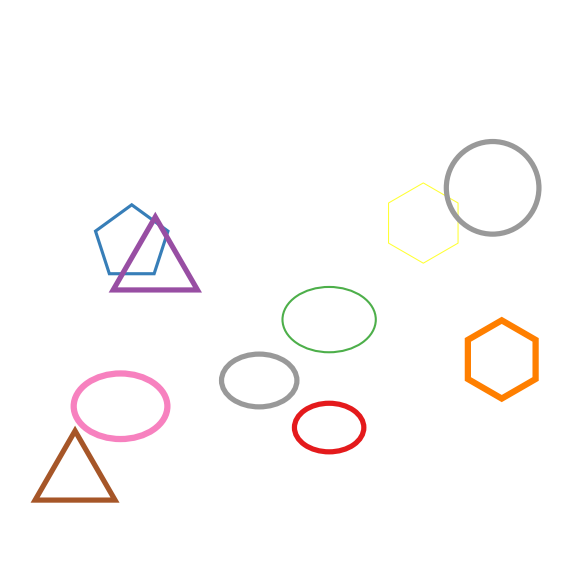[{"shape": "oval", "thickness": 2.5, "radius": 0.3, "center": [0.57, 0.259]}, {"shape": "pentagon", "thickness": 1.5, "radius": 0.33, "center": [0.228, 0.579]}, {"shape": "oval", "thickness": 1, "radius": 0.4, "center": [0.57, 0.446]}, {"shape": "triangle", "thickness": 2.5, "radius": 0.42, "center": [0.269, 0.539]}, {"shape": "hexagon", "thickness": 3, "radius": 0.34, "center": [0.869, 0.377]}, {"shape": "hexagon", "thickness": 0.5, "radius": 0.35, "center": [0.733, 0.613]}, {"shape": "triangle", "thickness": 2.5, "radius": 0.4, "center": [0.13, 0.173]}, {"shape": "oval", "thickness": 3, "radius": 0.41, "center": [0.209, 0.296]}, {"shape": "circle", "thickness": 2.5, "radius": 0.4, "center": [0.853, 0.674]}, {"shape": "oval", "thickness": 2.5, "radius": 0.33, "center": [0.449, 0.34]}]